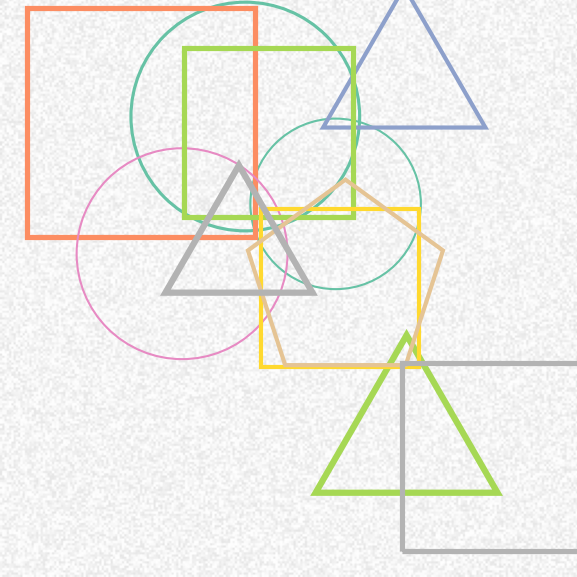[{"shape": "circle", "thickness": 1.5, "radius": 0.99, "center": [0.425, 0.797]}, {"shape": "circle", "thickness": 1, "radius": 0.74, "center": [0.581, 0.646]}, {"shape": "square", "thickness": 2.5, "radius": 0.99, "center": [0.245, 0.787]}, {"shape": "triangle", "thickness": 2, "radius": 0.81, "center": [0.7, 0.859]}, {"shape": "circle", "thickness": 1, "radius": 0.91, "center": [0.315, 0.56]}, {"shape": "triangle", "thickness": 3, "radius": 0.91, "center": [0.704, 0.237]}, {"shape": "square", "thickness": 2.5, "radius": 0.73, "center": [0.465, 0.77]}, {"shape": "square", "thickness": 2, "radius": 0.68, "center": [0.588, 0.5]}, {"shape": "pentagon", "thickness": 2, "radius": 0.89, "center": [0.598, 0.511]}, {"shape": "square", "thickness": 2.5, "radius": 0.82, "center": [0.86, 0.208]}, {"shape": "triangle", "thickness": 3, "radius": 0.74, "center": [0.414, 0.566]}]